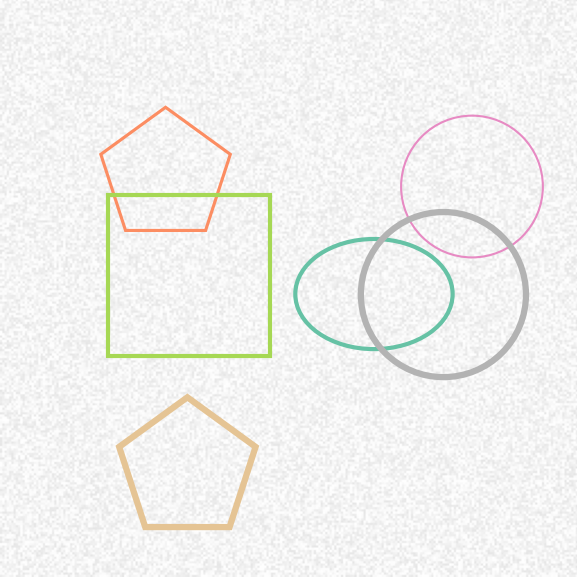[{"shape": "oval", "thickness": 2, "radius": 0.68, "center": [0.648, 0.49]}, {"shape": "pentagon", "thickness": 1.5, "radius": 0.59, "center": [0.287, 0.695]}, {"shape": "circle", "thickness": 1, "radius": 0.61, "center": [0.817, 0.676]}, {"shape": "square", "thickness": 2, "radius": 0.7, "center": [0.327, 0.522]}, {"shape": "pentagon", "thickness": 3, "radius": 0.62, "center": [0.324, 0.187]}, {"shape": "circle", "thickness": 3, "radius": 0.71, "center": [0.768, 0.489]}]